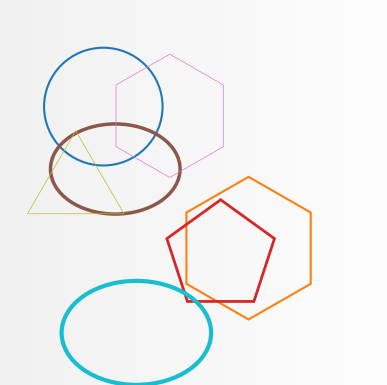[{"shape": "circle", "thickness": 1.5, "radius": 0.76, "center": [0.267, 0.723]}, {"shape": "hexagon", "thickness": 1.5, "radius": 0.93, "center": [0.641, 0.355]}, {"shape": "pentagon", "thickness": 2, "radius": 0.73, "center": [0.569, 0.335]}, {"shape": "oval", "thickness": 2.5, "radius": 0.84, "center": [0.297, 0.561]}, {"shape": "hexagon", "thickness": 0.5, "radius": 0.8, "center": [0.438, 0.699]}, {"shape": "triangle", "thickness": 0.5, "radius": 0.72, "center": [0.195, 0.517]}, {"shape": "oval", "thickness": 3, "radius": 0.96, "center": [0.352, 0.135]}]